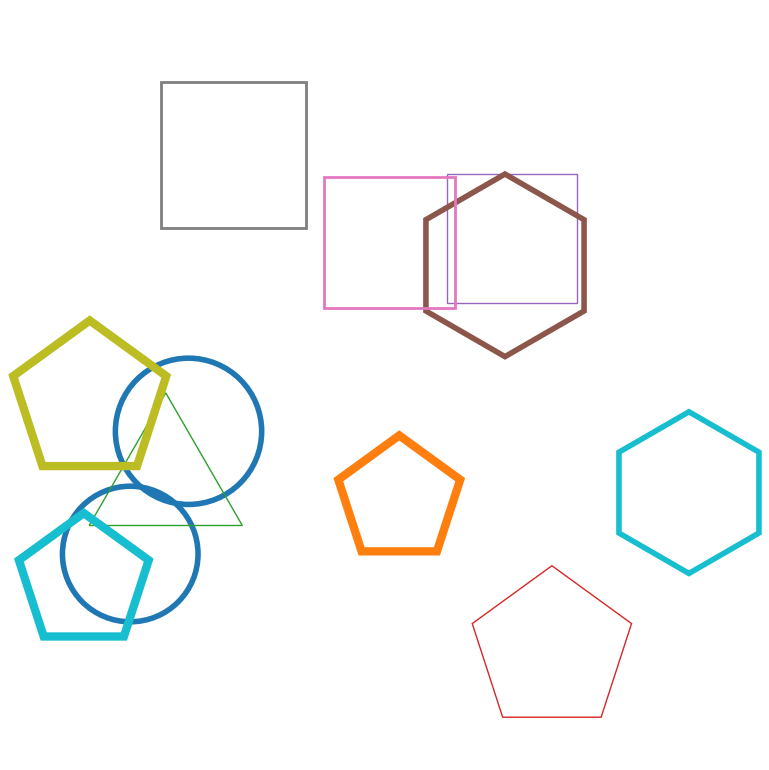[{"shape": "circle", "thickness": 2, "radius": 0.47, "center": [0.245, 0.44]}, {"shape": "circle", "thickness": 2, "radius": 0.44, "center": [0.169, 0.281]}, {"shape": "pentagon", "thickness": 3, "radius": 0.42, "center": [0.519, 0.351]}, {"shape": "triangle", "thickness": 0.5, "radius": 0.57, "center": [0.215, 0.375]}, {"shape": "pentagon", "thickness": 0.5, "radius": 0.54, "center": [0.717, 0.157]}, {"shape": "square", "thickness": 0.5, "radius": 0.42, "center": [0.665, 0.69]}, {"shape": "hexagon", "thickness": 2, "radius": 0.59, "center": [0.656, 0.655]}, {"shape": "square", "thickness": 1, "radius": 0.42, "center": [0.505, 0.685]}, {"shape": "square", "thickness": 1, "radius": 0.47, "center": [0.303, 0.799]}, {"shape": "pentagon", "thickness": 3, "radius": 0.52, "center": [0.117, 0.479]}, {"shape": "hexagon", "thickness": 2, "radius": 0.52, "center": [0.895, 0.36]}, {"shape": "pentagon", "thickness": 3, "radius": 0.44, "center": [0.109, 0.245]}]